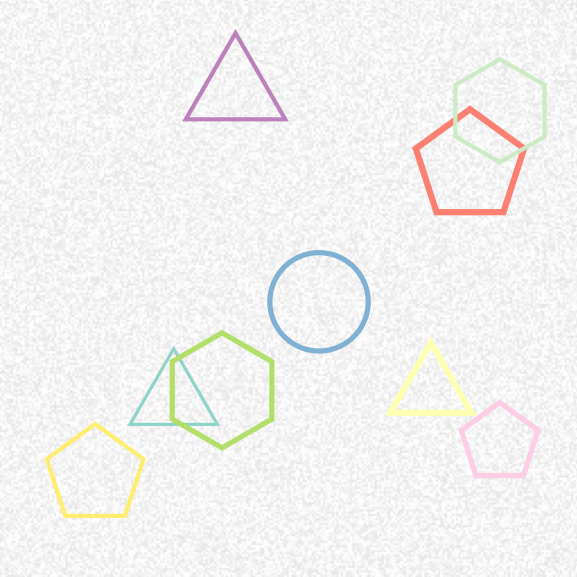[{"shape": "triangle", "thickness": 1.5, "radius": 0.44, "center": [0.301, 0.308]}, {"shape": "triangle", "thickness": 3, "radius": 0.4, "center": [0.746, 0.325]}, {"shape": "pentagon", "thickness": 3, "radius": 0.49, "center": [0.814, 0.711]}, {"shape": "circle", "thickness": 2.5, "radius": 0.43, "center": [0.552, 0.476]}, {"shape": "hexagon", "thickness": 2.5, "radius": 0.5, "center": [0.385, 0.323]}, {"shape": "pentagon", "thickness": 2.5, "radius": 0.35, "center": [0.865, 0.232]}, {"shape": "triangle", "thickness": 2, "radius": 0.5, "center": [0.408, 0.842]}, {"shape": "hexagon", "thickness": 2, "radius": 0.45, "center": [0.866, 0.807]}, {"shape": "pentagon", "thickness": 2, "radius": 0.44, "center": [0.165, 0.177]}]